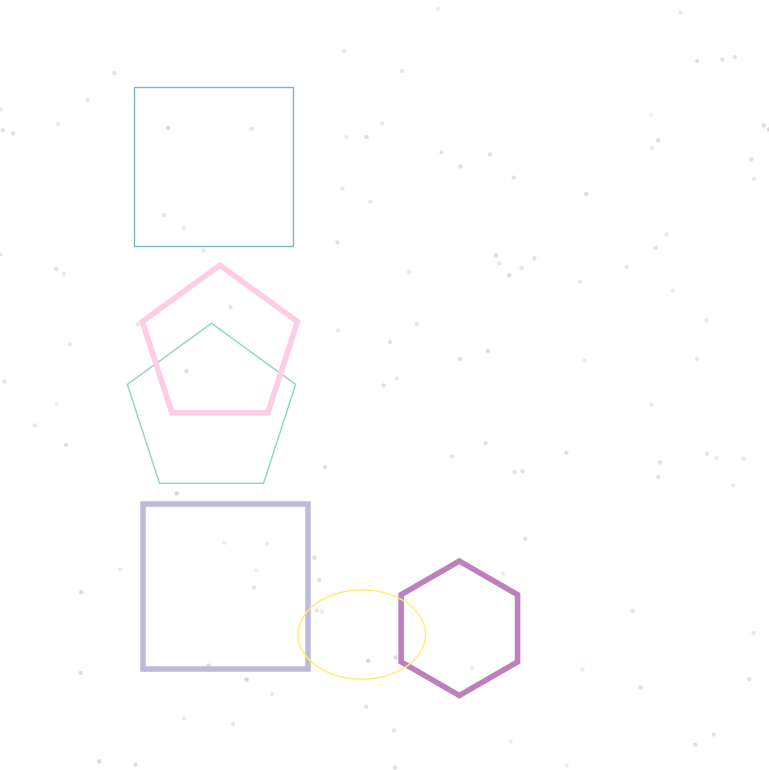[{"shape": "pentagon", "thickness": 0.5, "radius": 0.57, "center": [0.275, 0.465]}, {"shape": "square", "thickness": 2, "radius": 0.53, "center": [0.293, 0.238]}, {"shape": "square", "thickness": 0.5, "radius": 0.52, "center": [0.277, 0.784]}, {"shape": "pentagon", "thickness": 2, "radius": 0.53, "center": [0.286, 0.55]}, {"shape": "hexagon", "thickness": 2, "radius": 0.44, "center": [0.597, 0.184]}, {"shape": "oval", "thickness": 0.5, "radius": 0.41, "center": [0.47, 0.176]}]